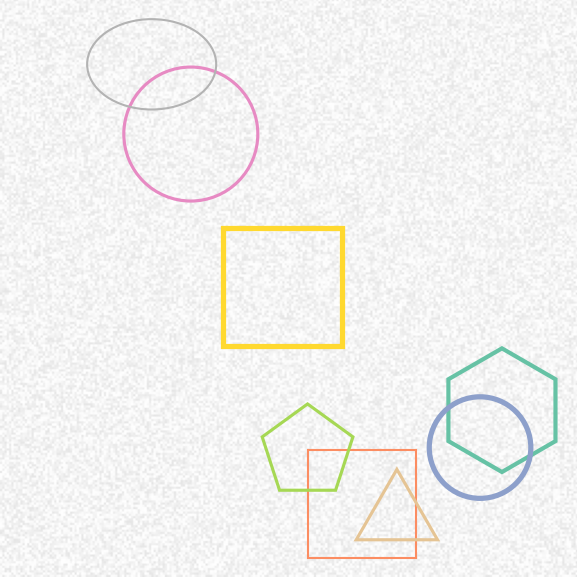[{"shape": "hexagon", "thickness": 2, "radius": 0.54, "center": [0.869, 0.289]}, {"shape": "square", "thickness": 1, "radius": 0.47, "center": [0.627, 0.126]}, {"shape": "circle", "thickness": 2.5, "radius": 0.44, "center": [0.831, 0.224]}, {"shape": "circle", "thickness": 1.5, "radius": 0.58, "center": [0.33, 0.767]}, {"shape": "pentagon", "thickness": 1.5, "radius": 0.41, "center": [0.533, 0.217]}, {"shape": "square", "thickness": 2.5, "radius": 0.51, "center": [0.489, 0.502]}, {"shape": "triangle", "thickness": 1.5, "radius": 0.41, "center": [0.687, 0.105]}, {"shape": "oval", "thickness": 1, "radius": 0.56, "center": [0.263, 0.888]}]